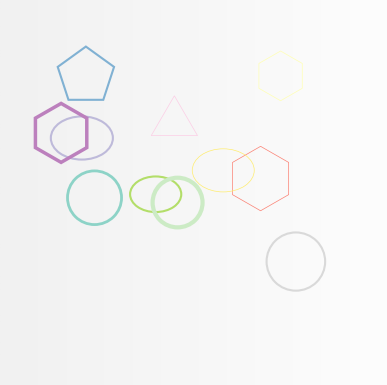[{"shape": "circle", "thickness": 2, "radius": 0.35, "center": [0.244, 0.486]}, {"shape": "hexagon", "thickness": 0.5, "radius": 0.32, "center": [0.724, 0.803]}, {"shape": "oval", "thickness": 1.5, "radius": 0.4, "center": [0.211, 0.642]}, {"shape": "hexagon", "thickness": 0.5, "radius": 0.42, "center": [0.672, 0.536]}, {"shape": "pentagon", "thickness": 1.5, "radius": 0.38, "center": [0.222, 0.803]}, {"shape": "oval", "thickness": 1.5, "radius": 0.33, "center": [0.402, 0.495]}, {"shape": "triangle", "thickness": 0.5, "radius": 0.34, "center": [0.45, 0.682]}, {"shape": "circle", "thickness": 1.5, "radius": 0.38, "center": [0.764, 0.321]}, {"shape": "hexagon", "thickness": 2.5, "radius": 0.38, "center": [0.158, 0.655]}, {"shape": "circle", "thickness": 3, "radius": 0.32, "center": [0.458, 0.474]}, {"shape": "oval", "thickness": 0.5, "radius": 0.4, "center": [0.576, 0.558]}]